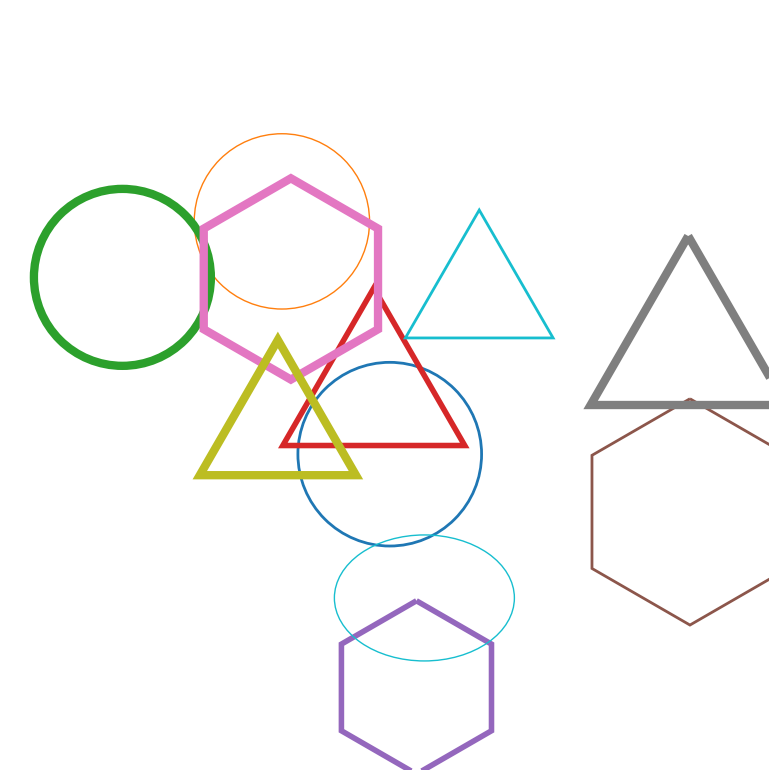[{"shape": "circle", "thickness": 1, "radius": 0.6, "center": [0.506, 0.41]}, {"shape": "circle", "thickness": 0.5, "radius": 0.57, "center": [0.366, 0.712]}, {"shape": "circle", "thickness": 3, "radius": 0.57, "center": [0.159, 0.64]}, {"shape": "triangle", "thickness": 2, "radius": 0.68, "center": [0.485, 0.49]}, {"shape": "hexagon", "thickness": 2, "radius": 0.56, "center": [0.541, 0.107]}, {"shape": "hexagon", "thickness": 1, "radius": 0.73, "center": [0.896, 0.335]}, {"shape": "hexagon", "thickness": 3, "radius": 0.65, "center": [0.378, 0.638]}, {"shape": "triangle", "thickness": 3, "radius": 0.73, "center": [0.894, 0.547]}, {"shape": "triangle", "thickness": 3, "radius": 0.59, "center": [0.361, 0.441]}, {"shape": "oval", "thickness": 0.5, "radius": 0.58, "center": [0.551, 0.223]}, {"shape": "triangle", "thickness": 1, "radius": 0.55, "center": [0.622, 0.616]}]